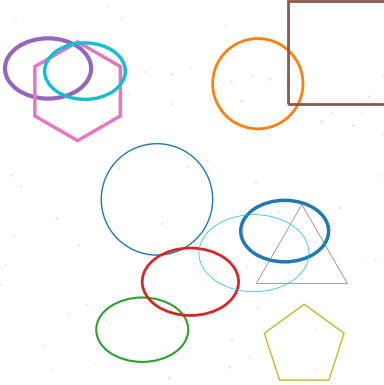[{"shape": "oval", "thickness": 2.5, "radius": 0.57, "center": [0.739, 0.4]}, {"shape": "circle", "thickness": 1, "radius": 0.72, "center": [0.408, 0.482]}, {"shape": "circle", "thickness": 2, "radius": 0.59, "center": [0.67, 0.783]}, {"shape": "oval", "thickness": 1.5, "radius": 0.6, "center": [0.369, 0.144]}, {"shape": "oval", "thickness": 2, "radius": 0.63, "center": [0.495, 0.268]}, {"shape": "oval", "thickness": 3, "radius": 0.56, "center": [0.125, 0.822]}, {"shape": "square", "thickness": 2, "radius": 0.67, "center": [0.882, 0.863]}, {"shape": "hexagon", "thickness": 2.5, "radius": 0.64, "center": [0.202, 0.763]}, {"shape": "triangle", "thickness": 0.5, "radius": 0.68, "center": [0.784, 0.332]}, {"shape": "pentagon", "thickness": 1, "radius": 0.54, "center": [0.79, 0.101]}, {"shape": "oval", "thickness": 2.5, "radius": 0.52, "center": [0.221, 0.815]}, {"shape": "oval", "thickness": 0.5, "radius": 0.71, "center": [0.66, 0.342]}]